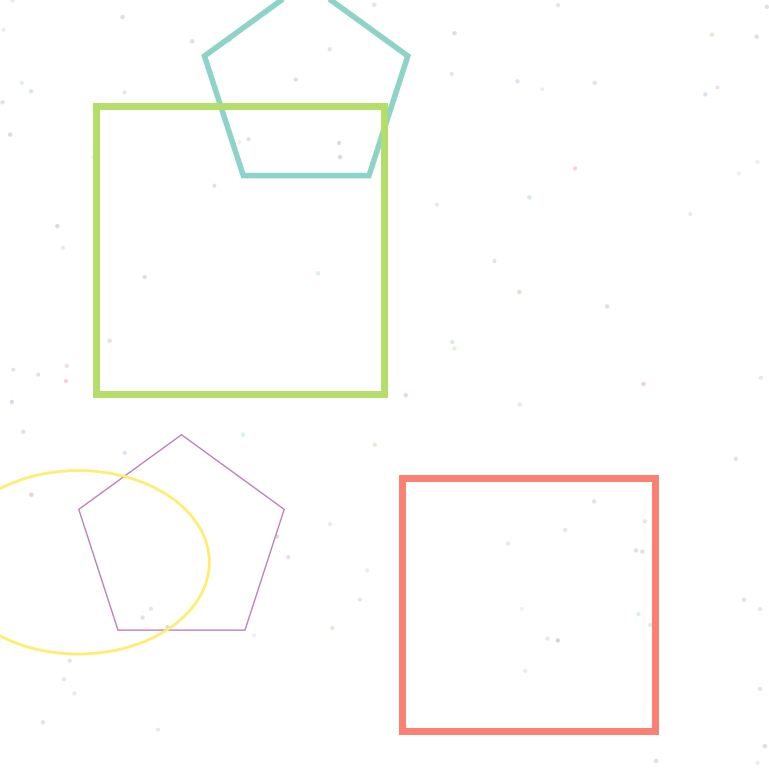[{"shape": "pentagon", "thickness": 2, "radius": 0.69, "center": [0.398, 0.884]}, {"shape": "square", "thickness": 2.5, "radius": 0.82, "center": [0.686, 0.215]}, {"shape": "square", "thickness": 2.5, "radius": 0.94, "center": [0.312, 0.675]}, {"shape": "pentagon", "thickness": 0.5, "radius": 0.7, "center": [0.236, 0.295]}, {"shape": "oval", "thickness": 1, "radius": 0.85, "center": [0.102, 0.27]}]